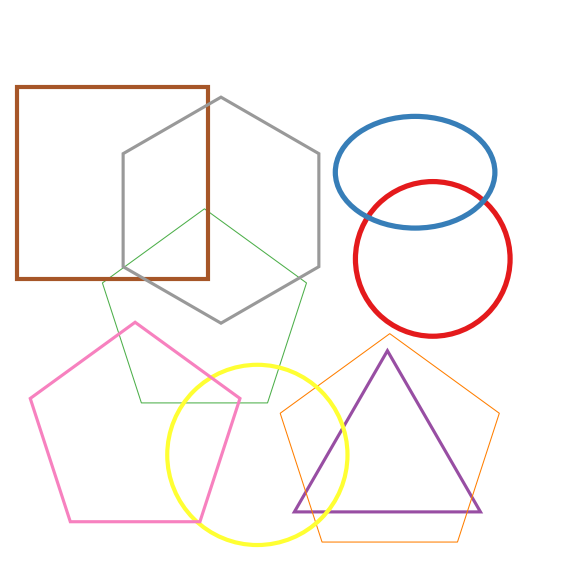[{"shape": "circle", "thickness": 2.5, "radius": 0.67, "center": [0.749, 0.551]}, {"shape": "oval", "thickness": 2.5, "radius": 0.69, "center": [0.719, 0.701]}, {"shape": "pentagon", "thickness": 0.5, "radius": 0.93, "center": [0.354, 0.452]}, {"shape": "triangle", "thickness": 1.5, "radius": 0.93, "center": [0.671, 0.206]}, {"shape": "pentagon", "thickness": 0.5, "radius": 1.0, "center": [0.675, 0.222]}, {"shape": "circle", "thickness": 2, "radius": 0.78, "center": [0.446, 0.211]}, {"shape": "square", "thickness": 2, "radius": 0.83, "center": [0.195, 0.682]}, {"shape": "pentagon", "thickness": 1.5, "radius": 0.95, "center": [0.234, 0.25]}, {"shape": "hexagon", "thickness": 1.5, "radius": 0.98, "center": [0.383, 0.635]}]